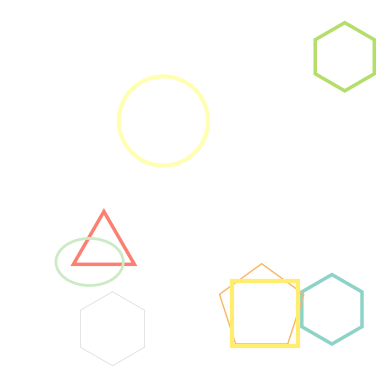[{"shape": "hexagon", "thickness": 2.5, "radius": 0.45, "center": [0.862, 0.197]}, {"shape": "circle", "thickness": 3, "radius": 0.58, "center": [0.424, 0.686]}, {"shape": "triangle", "thickness": 2.5, "radius": 0.46, "center": [0.27, 0.359]}, {"shape": "pentagon", "thickness": 1, "radius": 0.58, "center": [0.68, 0.2]}, {"shape": "hexagon", "thickness": 2.5, "radius": 0.44, "center": [0.895, 0.853]}, {"shape": "hexagon", "thickness": 0.5, "radius": 0.48, "center": [0.292, 0.146]}, {"shape": "oval", "thickness": 2, "radius": 0.44, "center": [0.233, 0.32]}, {"shape": "square", "thickness": 3, "radius": 0.42, "center": [0.688, 0.186]}]